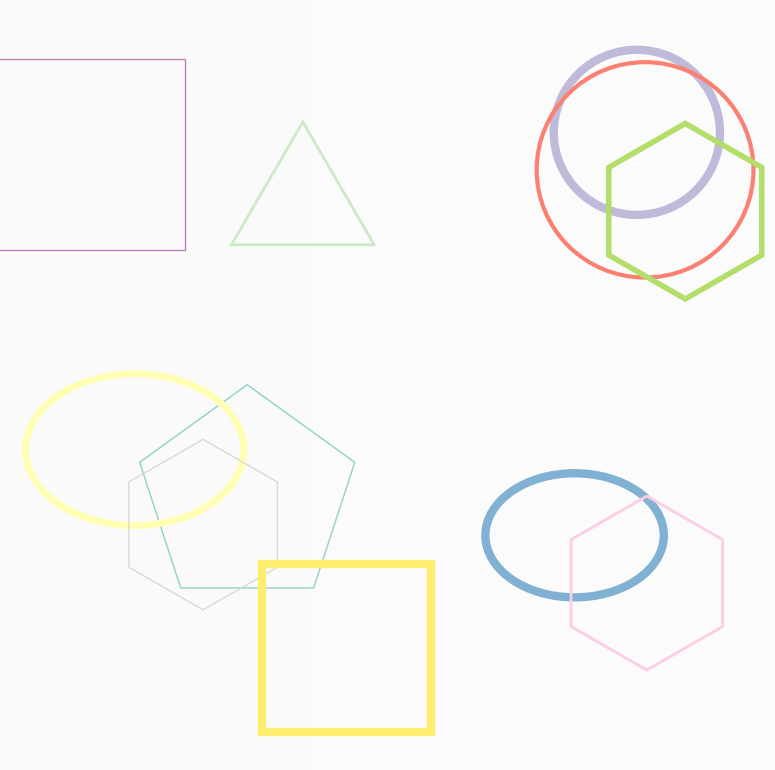[{"shape": "pentagon", "thickness": 0.5, "radius": 0.73, "center": [0.319, 0.354]}, {"shape": "oval", "thickness": 2.5, "radius": 0.7, "center": [0.174, 0.416]}, {"shape": "circle", "thickness": 3, "radius": 0.54, "center": [0.822, 0.828]}, {"shape": "circle", "thickness": 1.5, "radius": 0.7, "center": [0.832, 0.779]}, {"shape": "oval", "thickness": 3, "radius": 0.58, "center": [0.741, 0.305]}, {"shape": "hexagon", "thickness": 2, "radius": 0.57, "center": [0.884, 0.726]}, {"shape": "hexagon", "thickness": 1, "radius": 0.56, "center": [0.835, 0.243]}, {"shape": "hexagon", "thickness": 0.5, "radius": 0.55, "center": [0.262, 0.319]}, {"shape": "square", "thickness": 0.5, "radius": 0.62, "center": [0.115, 0.8]}, {"shape": "triangle", "thickness": 1, "radius": 0.53, "center": [0.391, 0.735]}, {"shape": "square", "thickness": 3, "radius": 0.54, "center": [0.447, 0.158]}]